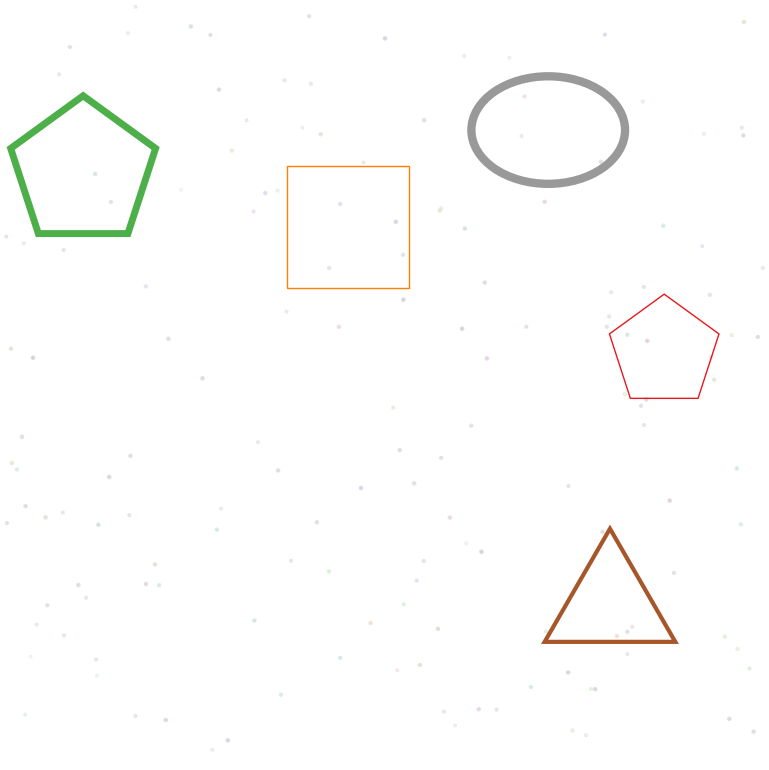[{"shape": "pentagon", "thickness": 0.5, "radius": 0.37, "center": [0.863, 0.543]}, {"shape": "pentagon", "thickness": 2.5, "radius": 0.49, "center": [0.108, 0.777]}, {"shape": "square", "thickness": 0.5, "radius": 0.39, "center": [0.452, 0.705]}, {"shape": "triangle", "thickness": 1.5, "radius": 0.49, "center": [0.792, 0.215]}, {"shape": "oval", "thickness": 3, "radius": 0.5, "center": [0.712, 0.831]}]